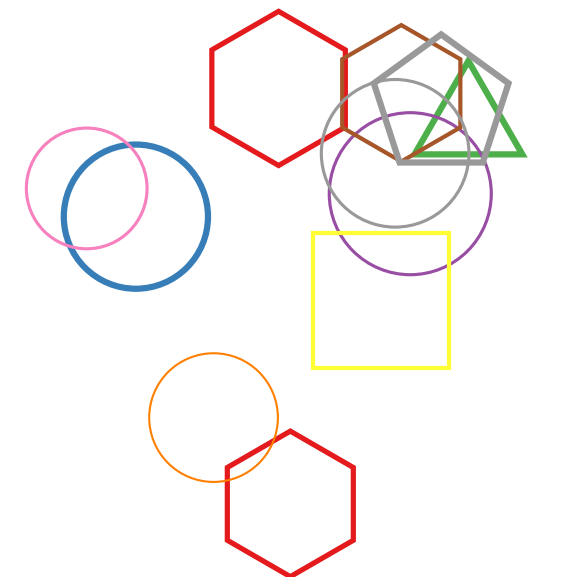[{"shape": "hexagon", "thickness": 2.5, "radius": 0.67, "center": [0.482, 0.846]}, {"shape": "hexagon", "thickness": 2.5, "radius": 0.63, "center": [0.503, 0.127]}, {"shape": "circle", "thickness": 3, "radius": 0.62, "center": [0.235, 0.624]}, {"shape": "triangle", "thickness": 3, "radius": 0.54, "center": [0.811, 0.786]}, {"shape": "circle", "thickness": 1.5, "radius": 0.7, "center": [0.71, 0.664]}, {"shape": "circle", "thickness": 1, "radius": 0.56, "center": [0.37, 0.276]}, {"shape": "square", "thickness": 2, "radius": 0.59, "center": [0.66, 0.479]}, {"shape": "hexagon", "thickness": 2, "radius": 0.59, "center": [0.695, 0.838]}, {"shape": "circle", "thickness": 1.5, "radius": 0.52, "center": [0.15, 0.673]}, {"shape": "pentagon", "thickness": 3, "radius": 0.61, "center": [0.764, 0.817]}, {"shape": "circle", "thickness": 1.5, "radius": 0.64, "center": [0.684, 0.734]}]